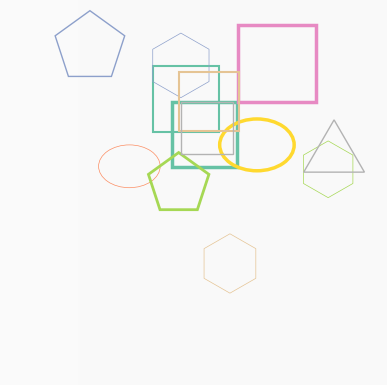[{"shape": "square", "thickness": 1.5, "radius": 0.43, "center": [0.48, 0.743]}, {"shape": "square", "thickness": 2.5, "radius": 0.42, "center": [0.529, 0.651]}, {"shape": "oval", "thickness": 0.5, "radius": 0.4, "center": [0.334, 0.568]}, {"shape": "pentagon", "thickness": 1, "radius": 0.47, "center": [0.232, 0.878]}, {"shape": "hexagon", "thickness": 0.5, "radius": 0.42, "center": [0.467, 0.83]}, {"shape": "square", "thickness": 2.5, "radius": 0.5, "center": [0.715, 0.834]}, {"shape": "pentagon", "thickness": 2, "radius": 0.41, "center": [0.461, 0.522]}, {"shape": "hexagon", "thickness": 0.5, "radius": 0.37, "center": [0.847, 0.56]}, {"shape": "oval", "thickness": 2.5, "radius": 0.48, "center": [0.663, 0.624]}, {"shape": "square", "thickness": 1.5, "radius": 0.38, "center": [0.539, 0.736]}, {"shape": "hexagon", "thickness": 0.5, "radius": 0.39, "center": [0.593, 0.316]}, {"shape": "triangle", "thickness": 1, "radius": 0.45, "center": [0.862, 0.598]}, {"shape": "square", "thickness": 1, "radius": 0.34, "center": [0.534, 0.667]}]